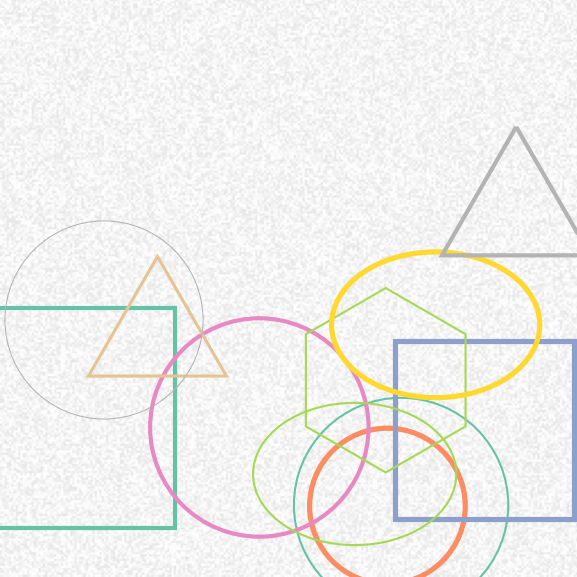[{"shape": "square", "thickness": 2, "radius": 0.95, "center": [0.113, 0.275]}, {"shape": "circle", "thickness": 1, "radius": 0.93, "center": [0.694, 0.125]}, {"shape": "circle", "thickness": 2.5, "radius": 0.67, "center": [0.671, 0.123]}, {"shape": "square", "thickness": 2.5, "radius": 0.77, "center": [0.839, 0.255]}, {"shape": "circle", "thickness": 2, "radius": 0.95, "center": [0.449, 0.259]}, {"shape": "hexagon", "thickness": 1, "radius": 0.8, "center": [0.668, 0.341]}, {"shape": "oval", "thickness": 1, "radius": 0.88, "center": [0.614, 0.178]}, {"shape": "oval", "thickness": 2.5, "radius": 0.9, "center": [0.754, 0.437]}, {"shape": "triangle", "thickness": 1.5, "radius": 0.69, "center": [0.273, 0.417]}, {"shape": "circle", "thickness": 0.5, "radius": 0.86, "center": [0.18, 0.445]}, {"shape": "triangle", "thickness": 2, "radius": 0.74, "center": [0.894, 0.631]}]